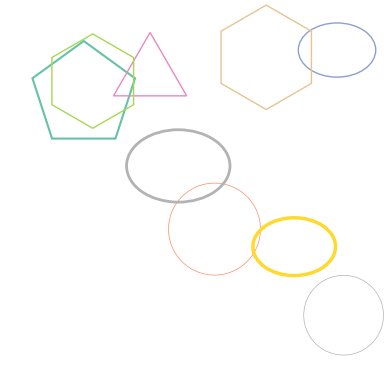[{"shape": "pentagon", "thickness": 1.5, "radius": 0.7, "center": [0.218, 0.753]}, {"shape": "circle", "thickness": 0.5, "radius": 0.6, "center": [0.557, 0.405]}, {"shape": "oval", "thickness": 1, "radius": 0.5, "center": [0.875, 0.87]}, {"shape": "triangle", "thickness": 1, "radius": 0.55, "center": [0.39, 0.806]}, {"shape": "hexagon", "thickness": 1, "radius": 0.61, "center": [0.241, 0.789]}, {"shape": "oval", "thickness": 2.5, "radius": 0.54, "center": [0.764, 0.359]}, {"shape": "hexagon", "thickness": 1, "radius": 0.68, "center": [0.692, 0.851]}, {"shape": "circle", "thickness": 0.5, "radius": 0.52, "center": [0.892, 0.181]}, {"shape": "oval", "thickness": 2, "radius": 0.67, "center": [0.463, 0.569]}]